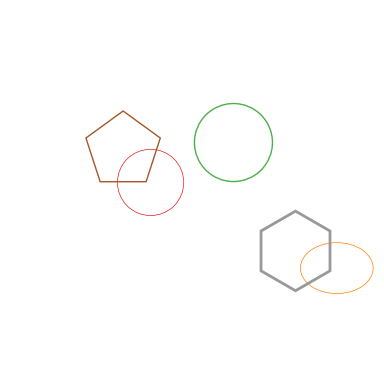[{"shape": "circle", "thickness": 0.5, "radius": 0.43, "center": [0.391, 0.526]}, {"shape": "circle", "thickness": 1, "radius": 0.51, "center": [0.606, 0.63]}, {"shape": "oval", "thickness": 0.5, "radius": 0.47, "center": [0.875, 0.304]}, {"shape": "pentagon", "thickness": 1, "radius": 0.51, "center": [0.32, 0.61]}, {"shape": "hexagon", "thickness": 2, "radius": 0.52, "center": [0.768, 0.348]}]